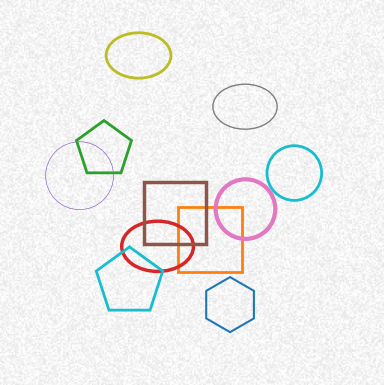[{"shape": "hexagon", "thickness": 1.5, "radius": 0.36, "center": [0.598, 0.209]}, {"shape": "square", "thickness": 2, "radius": 0.42, "center": [0.546, 0.379]}, {"shape": "pentagon", "thickness": 2, "radius": 0.38, "center": [0.27, 0.612]}, {"shape": "oval", "thickness": 2.5, "radius": 0.47, "center": [0.409, 0.36]}, {"shape": "circle", "thickness": 0.5, "radius": 0.44, "center": [0.207, 0.544]}, {"shape": "square", "thickness": 2.5, "radius": 0.41, "center": [0.455, 0.447]}, {"shape": "circle", "thickness": 3, "radius": 0.39, "center": [0.638, 0.457]}, {"shape": "oval", "thickness": 1, "radius": 0.42, "center": [0.636, 0.723]}, {"shape": "oval", "thickness": 2, "radius": 0.42, "center": [0.36, 0.856]}, {"shape": "circle", "thickness": 2, "radius": 0.35, "center": [0.764, 0.551]}, {"shape": "pentagon", "thickness": 2, "radius": 0.45, "center": [0.336, 0.268]}]